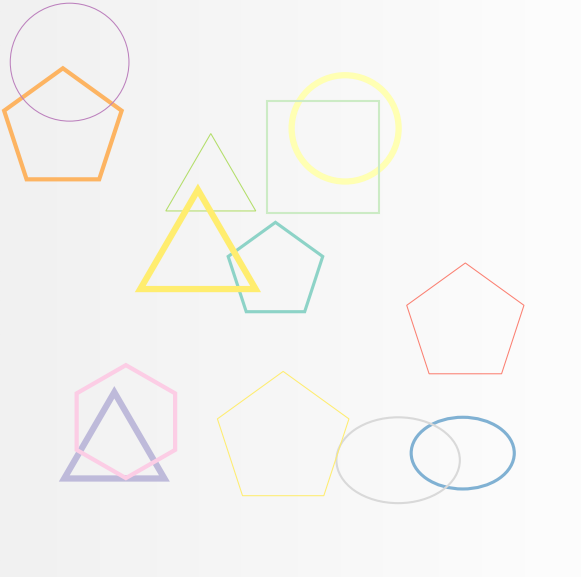[{"shape": "pentagon", "thickness": 1.5, "radius": 0.43, "center": [0.474, 0.529]}, {"shape": "circle", "thickness": 3, "radius": 0.46, "center": [0.594, 0.777]}, {"shape": "triangle", "thickness": 3, "radius": 0.5, "center": [0.197, 0.22]}, {"shape": "pentagon", "thickness": 0.5, "radius": 0.53, "center": [0.801, 0.438]}, {"shape": "oval", "thickness": 1.5, "radius": 0.44, "center": [0.796, 0.215]}, {"shape": "pentagon", "thickness": 2, "radius": 0.53, "center": [0.108, 0.775]}, {"shape": "triangle", "thickness": 0.5, "radius": 0.45, "center": [0.363, 0.679]}, {"shape": "hexagon", "thickness": 2, "radius": 0.49, "center": [0.217, 0.269]}, {"shape": "oval", "thickness": 1, "radius": 0.53, "center": [0.685, 0.202]}, {"shape": "circle", "thickness": 0.5, "radius": 0.51, "center": [0.12, 0.891]}, {"shape": "square", "thickness": 1, "radius": 0.48, "center": [0.556, 0.727]}, {"shape": "triangle", "thickness": 3, "radius": 0.57, "center": [0.341, 0.556]}, {"shape": "pentagon", "thickness": 0.5, "radius": 0.59, "center": [0.487, 0.237]}]